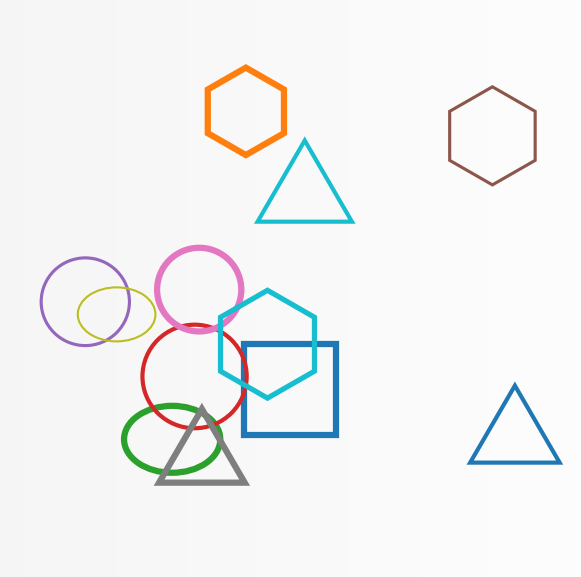[{"shape": "triangle", "thickness": 2, "radius": 0.44, "center": [0.886, 0.243]}, {"shape": "square", "thickness": 3, "radius": 0.4, "center": [0.499, 0.325]}, {"shape": "hexagon", "thickness": 3, "radius": 0.38, "center": [0.423, 0.806]}, {"shape": "oval", "thickness": 3, "radius": 0.41, "center": [0.296, 0.238]}, {"shape": "circle", "thickness": 2, "radius": 0.45, "center": [0.335, 0.347]}, {"shape": "circle", "thickness": 1.5, "radius": 0.38, "center": [0.147, 0.477]}, {"shape": "hexagon", "thickness": 1.5, "radius": 0.42, "center": [0.847, 0.764]}, {"shape": "circle", "thickness": 3, "radius": 0.36, "center": [0.343, 0.498]}, {"shape": "triangle", "thickness": 3, "radius": 0.43, "center": [0.347, 0.206]}, {"shape": "oval", "thickness": 1, "radius": 0.33, "center": [0.201, 0.455]}, {"shape": "triangle", "thickness": 2, "radius": 0.47, "center": [0.524, 0.662]}, {"shape": "hexagon", "thickness": 2.5, "radius": 0.47, "center": [0.46, 0.403]}]